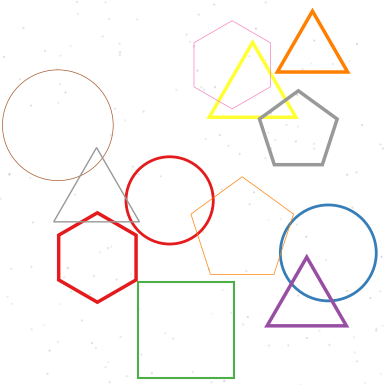[{"shape": "hexagon", "thickness": 2.5, "radius": 0.58, "center": [0.253, 0.331]}, {"shape": "circle", "thickness": 2, "radius": 0.57, "center": [0.441, 0.479]}, {"shape": "circle", "thickness": 2, "radius": 0.62, "center": [0.853, 0.343]}, {"shape": "square", "thickness": 1.5, "radius": 0.62, "center": [0.483, 0.143]}, {"shape": "triangle", "thickness": 2.5, "radius": 0.59, "center": [0.797, 0.213]}, {"shape": "triangle", "thickness": 2.5, "radius": 0.53, "center": [0.812, 0.866]}, {"shape": "pentagon", "thickness": 0.5, "radius": 0.7, "center": [0.629, 0.401]}, {"shape": "triangle", "thickness": 2.5, "radius": 0.65, "center": [0.656, 0.76]}, {"shape": "circle", "thickness": 0.5, "radius": 0.72, "center": [0.15, 0.675]}, {"shape": "hexagon", "thickness": 0.5, "radius": 0.57, "center": [0.603, 0.832]}, {"shape": "pentagon", "thickness": 2.5, "radius": 0.53, "center": [0.775, 0.658]}, {"shape": "triangle", "thickness": 1, "radius": 0.64, "center": [0.251, 0.488]}]